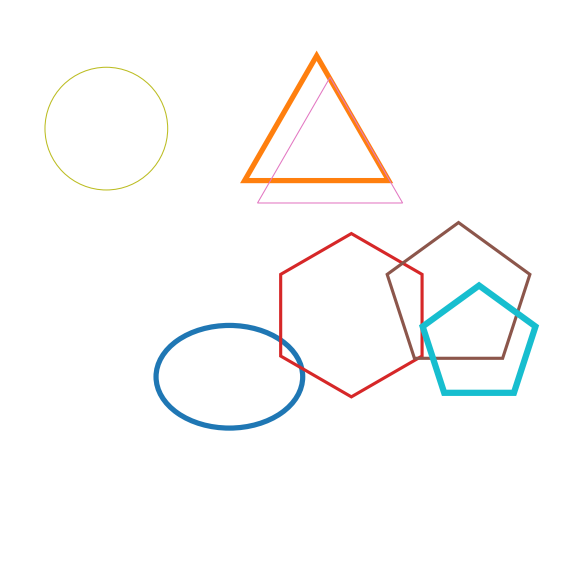[{"shape": "oval", "thickness": 2.5, "radius": 0.63, "center": [0.397, 0.347]}, {"shape": "triangle", "thickness": 2.5, "radius": 0.72, "center": [0.548, 0.758]}, {"shape": "hexagon", "thickness": 1.5, "radius": 0.71, "center": [0.608, 0.453]}, {"shape": "pentagon", "thickness": 1.5, "radius": 0.65, "center": [0.794, 0.484]}, {"shape": "triangle", "thickness": 0.5, "radius": 0.73, "center": [0.572, 0.72]}, {"shape": "circle", "thickness": 0.5, "radius": 0.53, "center": [0.184, 0.776]}, {"shape": "pentagon", "thickness": 3, "radius": 0.51, "center": [0.83, 0.402]}]